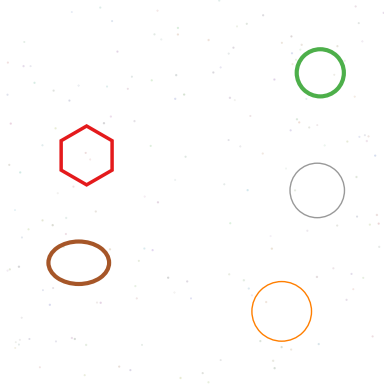[{"shape": "hexagon", "thickness": 2.5, "radius": 0.38, "center": [0.225, 0.596]}, {"shape": "circle", "thickness": 3, "radius": 0.31, "center": [0.832, 0.811]}, {"shape": "circle", "thickness": 1, "radius": 0.39, "center": [0.732, 0.191]}, {"shape": "oval", "thickness": 3, "radius": 0.39, "center": [0.205, 0.318]}, {"shape": "circle", "thickness": 1, "radius": 0.35, "center": [0.824, 0.505]}]